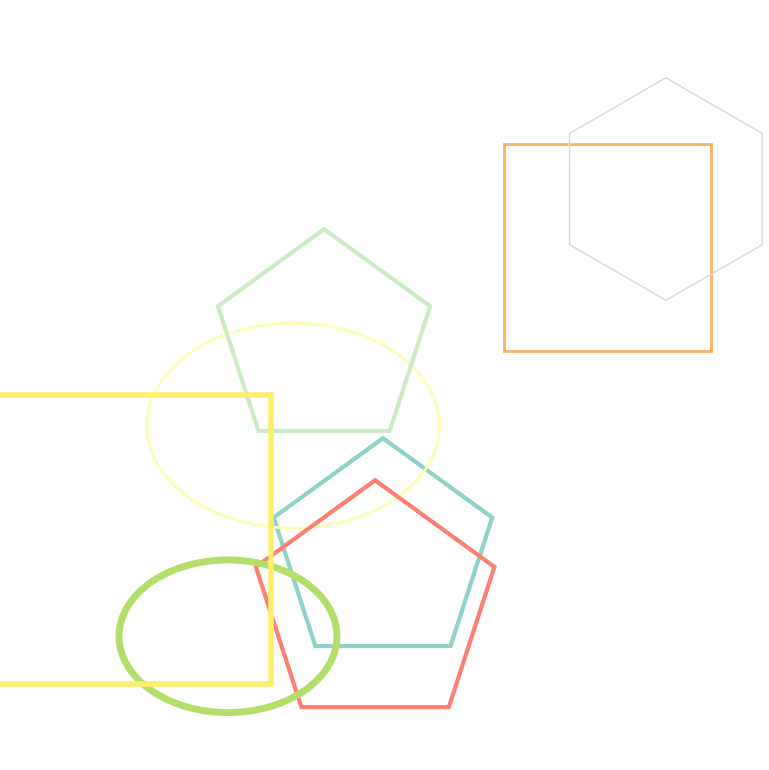[{"shape": "pentagon", "thickness": 1.5, "radius": 0.75, "center": [0.497, 0.282]}, {"shape": "oval", "thickness": 1, "radius": 0.95, "center": [0.381, 0.447]}, {"shape": "pentagon", "thickness": 1.5, "radius": 0.81, "center": [0.487, 0.213]}, {"shape": "square", "thickness": 1, "radius": 0.67, "center": [0.789, 0.678]}, {"shape": "oval", "thickness": 2.5, "radius": 0.71, "center": [0.296, 0.174]}, {"shape": "hexagon", "thickness": 0.5, "radius": 0.72, "center": [0.865, 0.754]}, {"shape": "pentagon", "thickness": 1.5, "radius": 0.72, "center": [0.421, 0.558]}, {"shape": "square", "thickness": 2, "radius": 0.94, "center": [0.164, 0.3]}]